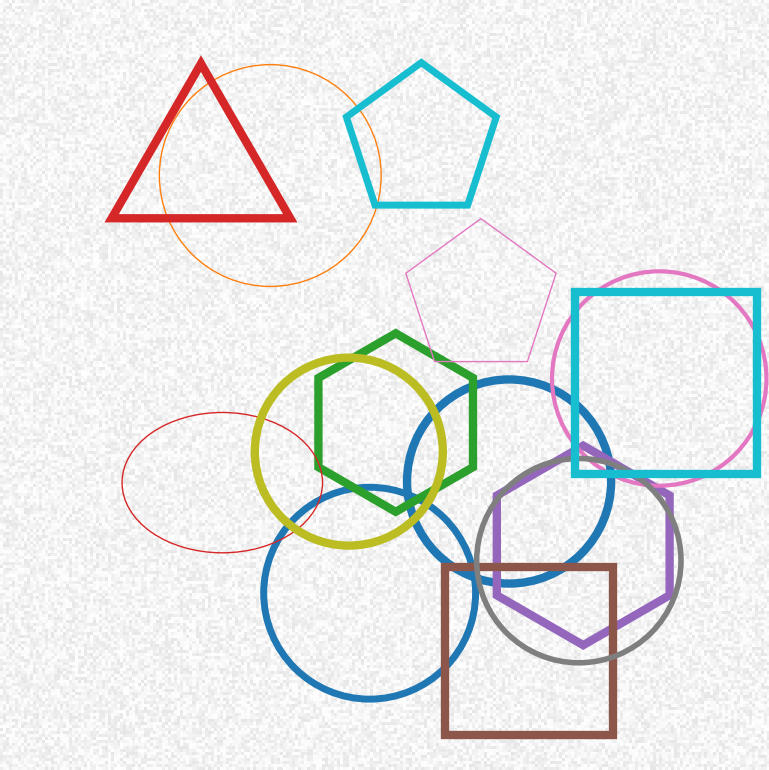[{"shape": "circle", "thickness": 3, "radius": 0.66, "center": [0.661, 0.375]}, {"shape": "circle", "thickness": 2.5, "radius": 0.69, "center": [0.48, 0.23]}, {"shape": "circle", "thickness": 0.5, "radius": 0.72, "center": [0.351, 0.772]}, {"shape": "hexagon", "thickness": 3, "radius": 0.58, "center": [0.514, 0.451]}, {"shape": "oval", "thickness": 0.5, "radius": 0.65, "center": [0.289, 0.373]}, {"shape": "triangle", "thickness": 3, "radius": 0.67, "center": [0.261, 0.783]}, {"shape": "hexagon", "thickness": 3, "radius": 0.65, "center": [0.757, 0.292]}, {"shape": "square", "thickness": 3, "radius": 0.55, "center": [0.687, 0.154]}, {"shape": "pentagon", "thickness": 0.5, "radius": 0.51, "center": [0.625, 0.613]}, {"shape": "circle", "thickness": 1.5, "radius": 0.7, "center": [0.856, 0.508]}, {"shape": "circle", "thickness": 2, "radius": 0.66, "center": [0.752, 0.272]}, {"shape": "circle", "thickness": 3, "radius": 0.61, "center": [0.453, 0.413]}, {"shape": "pentagon", "thickness": 2.5, "radius": 0.51, "center": [0.547, 0.816]}, {"shape": "square", "thickness": 3, "radius": 0.59, "center": [0.865, 0.503]}]